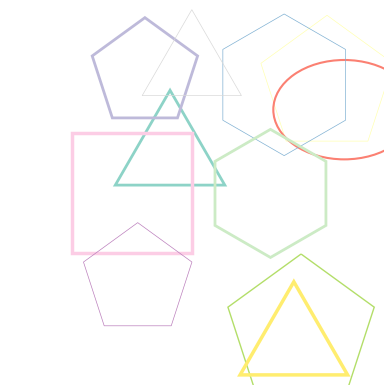[{"shape": "triangle", "thickness": 2, "radius": 0.82, "center": [0.442, 0.601]}, {"shape": "pentagon", "thickness": 0.5, "radius": 0.9, "center": [0.849, 0.78]}, {"shape": "pentagon", "thickness": 2, "radius": 0.72, "center": [0.376, 0.81]}, {"shape": "oval", "thickness": 1.5, "radius": 0.92, "center": [0.894, 0.715]}, {"shape": "hexagon", "thickness": 0.5, "radius": 0.92, "center": [0.738, 0.78]}, {"shape": "pentagon", "thickness": 1, "radius": 1.0, "center": [0.782, 0.14]}, {"shape": "square", "thickness": 2.5, "radius": 0.78, "center": [0.342, 0.499]}, {"shape": "triangle", "thickness": 0.5, "radius": 0.74, "center": [0.498, 0.826]}, {"shape": "pentagon", "thickness": 0.5, "radius": 0.74, "center": [0.358, 0.274]}, {"shape": "hexagon", "thickness": 2, "radius": 0.83, "center": [0.703, 0.498]}, {"shape": "triangle", "thickness": 2.5, "radius": 0.81, "center": [0.763, 0.107]}]